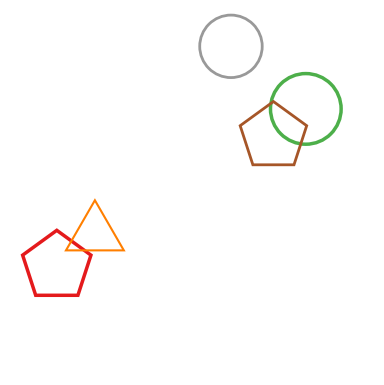[{"shape": "pentagon", "thickness": 2.5, "radius": 0.47, "center": [0.148, 0.308]}, {"shape": "circle", "thickness": 2.5, "radius": 0.46, "center": [0.794, 0.717]}, {"shape": "triangle", "thickness": 1.5, "radius": 0.43, "center": [0.247, 0.393]}, {"shape": "pentagon", "thickness": 2, "radius": 0.45, "center": [0.71, 0.645]}, {"shape": "circle", "thickness": 2, "radius": 0.41, "center": [0.6, 0.88]}]